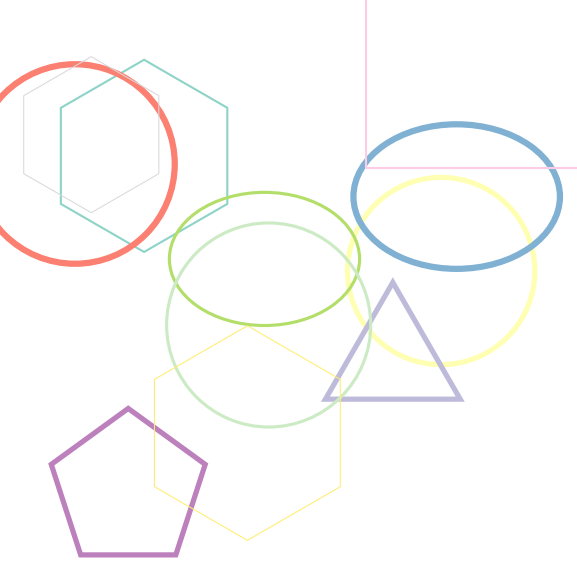[{"shape": "hexagon", "thickness": 1, "radius": 0.83, "center": [0.249, 0.729]}, {"shape": "circle", "thickness": 2.5, "radius": 0.81, "center": [0.764, 0.53]}, {"shape": "triangle", "thickness": 2.5, "radius": 0.67, "center": [0.68, 0.375]}, {"shape": "circle", "thickness": 3, "radius": 0.86, "center": [0.13, 0.715]}, {"shape": "oval", "thickness": 3, "radius": 0.89, "center": [0.791, 0.659]}, {"shape": "oval", "thickness": 1.5, "radius": 0.82, "center": [0.458, 0.551]}, {"shape": "square", "thickness": 1, "radius": 0.95, "center": [0.825, 0.898]}, {"shape": "hexagon", "thickness": 0.5, "radius": 0.68, "center": [0.158, 0.766]}, {"shape": "pentagon", "thickness": 2.5, "radius": 0.7, "center": [0.222, 0.152]}, {"shape": "circle", "thickness": 1.5, "radius": 0.88, "center": [0.465, 0.436]}, {"shape": "hexagon", "thickness": 0.5, "radius": 0.93, "center": [0.428, 0.249]}]